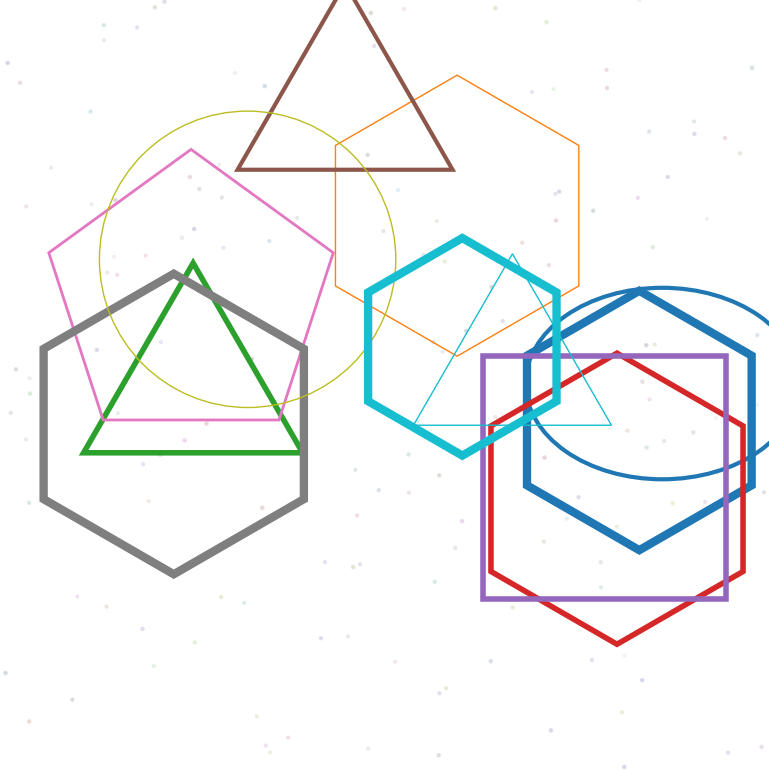[{"shape": "oval", "thickness": 1.5, "radius": 0.89, "center": [0.86, 0.502]}, {"shape": "hexagon", "thickness": 3, "radius": 0.84, "center": [0.83, 0.454]}, {"shape": "hexagon", "thickness": 0.5, "radius": 0.91, "center": [0.594, 0.72]}, {"shape": "triangle", "thickness": 2, "radius": 0.82, "center": [0.251, 0.494]}, {"shape": "hexagon", "thickness": 2, "radius": 0.95, "center": [0.801, 0.352]}, {"shape": "square", "thickness": 2, "radius": 0.79, "center": [0.785, 0.38]}, {"shape": "triangle", "thickness": 1.5, "radius": 0.81, "center": [0.448, 0.86]}, {"shape": "pentagon", "thickness": 1, "radius": 0.97, "center": [0.248, 0.612]}, {"shape": "hexagon", "thickness": 3, "radius": 0.98, "center": [0.226, 0.449]}, {"shape": "circle", "thickness": 0.5, "radius": 0.96, "center": [0.322, 0.663]}, {"shape": "hexagon", "thickness": 3, "radius": 0.71, "center": [0.6, 0.55]}, {"shape": "triangle", "thickness": 0.5, "radius": 0.74, "center": [0.666, 0.522]}]